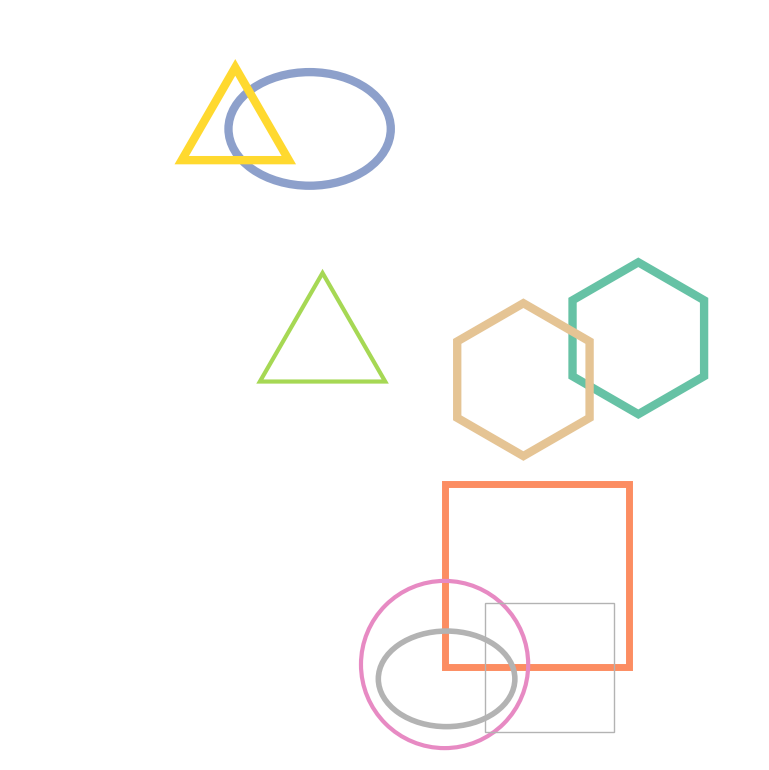[{"shape": "hexagon", "thickness": 3, "radius": 0.49, "center": [0.829, 0.561]}, {"shape": "square", "thickness": 2.5, "radius": 0.6, "center": [0.697, 0.252]}, {"shape": "oval", "thickness": 3, "radius": 0.53, "center": [0.402, 0.833]}, {"shape": "circle", "thickness": 1.5, "radius": 0.54, "center": [0.577, 0.137]}, {"shape": "triangle", "thickness": 1.5, "radius": 0.47, "center": [0.419, 0.551]}, {"shape": "triangle", "thickness": 3, "radius": 0.4, "center": [0.306, 0.832]}, {"shape": "hexagon", "thickness": 3, "radius": 0.5, "center": [0.68, 0.507]}, {"shape": "oval", "thickness": 2, "radius": 0.44, "center": [0.58, 0.118]}, {"shape": "square", "thickness": 0.5, "radius": 0.42, "center": [0.713, 0.133]}]